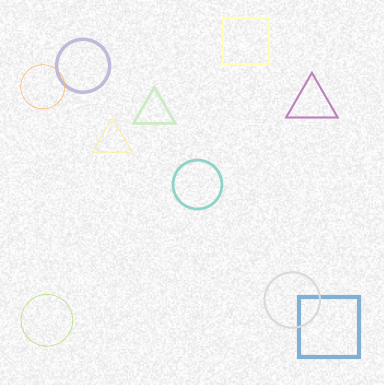[{"shape": "circle", "thickness": 2, "radius": 0.32, "center": [0.513, 0.521]}, {"shape": "square", "thickness": 1.5, "radius": 0.3, "center": [0.639, 0.893]}, {"shape": "circle", "thickness": 2.5, "radius": 0.34, "center": [0.216, 0.829]}, {"shape": "square", "thickness": 3, "radius": 0.39, "center": [0.855, 0.151]}, {"shape": "circle", "thickness": 0.5, "radius": 0.29, "center": [0.111, 0.775]}, {"shape": "circle", "thickness": 0.5, "radius": 0.34, "center": [0.122, 0.168]}, {"shape": "circle", "thickness": 1.5, "radius": 0.36, "center": [0.759, 0.221]}, {"shape": "triangle", "thickness": 1.5, "radius": 0.39, "center": [0.81, 0.734]}, {"shape": "triangle", "thickness": 2, "radius": 0.31, "center": [0.401, 0.711]}, {"shape": "triangle", "thickness": 0.5, "radius": 0.3, "center": [0.292, 0.634]}]